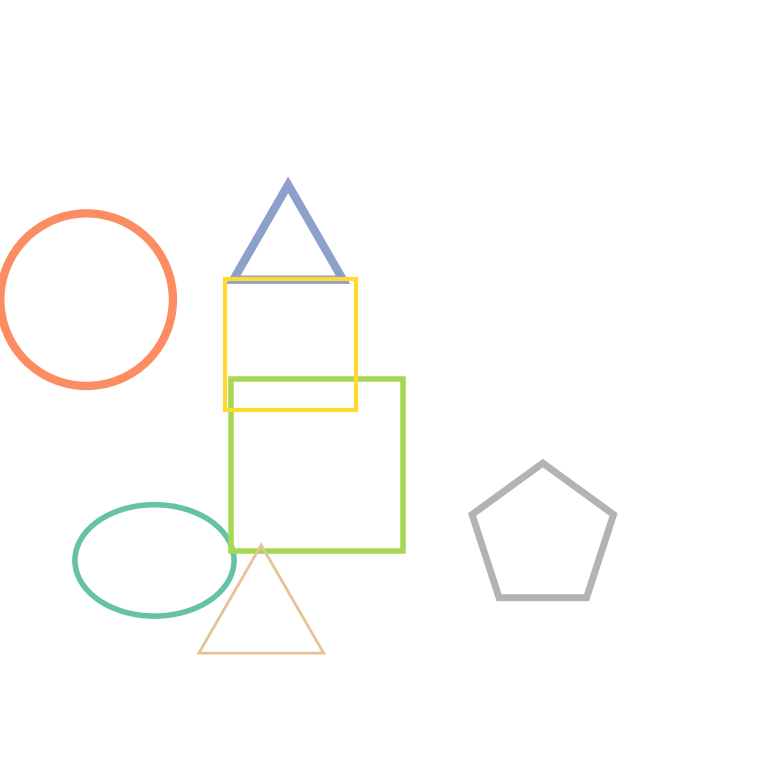[{"shape": "oval", "thickness": 2, "radius": 0.52, "center": [0.201, 0.272]}, {"shape": "circle", "thickness": 3, "radius": 0.56, "center": [0.113, 0.611]}, {"shape": "triangle", "thickness": 3, "radius": 0.41, "center": [0.374, 0.678]}, {"shape": "square", "thickness": 2, "radius": 0.56, "center": [0.412, 0.396]}, {"shape": "square", "thickness": 1.5, "radius": 0.43, "center": [0.378, 0.553]}, {"shape": "triangle", "thickness": 1, "radius": 0.47, "center": [0.339, 0.199]}, {"shape": "pentagon", "thickness": 2.5, "radius": 0.48, "center": [0.705, 0.302]}]